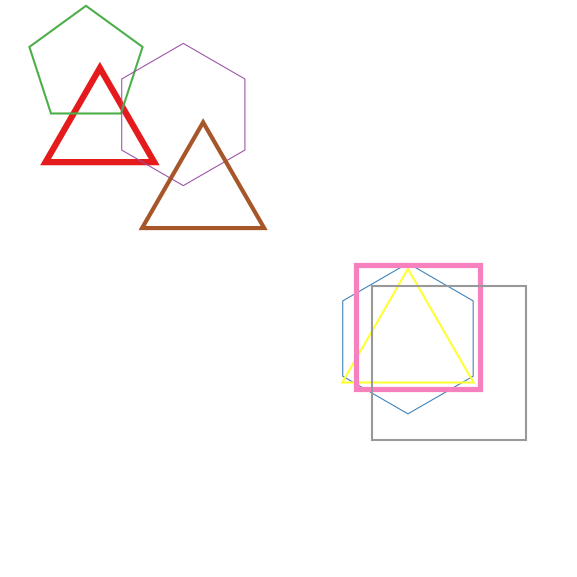[{"shape": "triangle", "thickness": 3, "radius": 0.54, "center": [0.173, 0.773]}, {"shape": "hexagon", "thickness": 0.5, "radius": 0.65, "center": [0.706, 0.413]}, {"shape": "pentagon", "thickness": 1, "radius": 0.52, "center": [0.149, 0.886]}, {"shape": "hexagon", "thickness": 0.5, "radius": 0.62, "center": [0.317, 0.801]}, {"shape": "triangle", "thickness": 1, "radius": 0.66, "center": [0.706, 0.402]}, {"shape": "triangle", "thickness": 2, "radius": 0.61, "center": [0.352, 0.665]}, {"shape": "square", "thickness": 2.5, "radius": 0.54, "center": [0.724, 0.433]}, {"shape": "square", "thickness": 1, "radius": 0.66, "center": [0.778, 0.37]}]